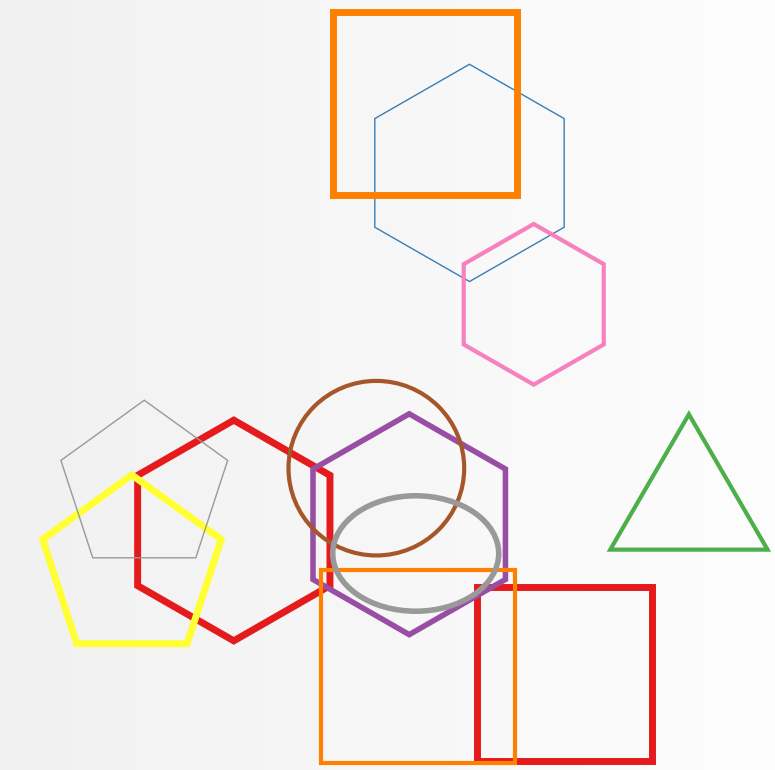[{"shape": "hexagon", "thickness": 2.5, "radius": 0.72, "center": [0.302, 0.311]}, {"shape": "square", "thickness": 2.5, "radius": 0.56, "center": [0.728, 0.125]}, {"shape": "hexagon", "thickness": 0.5, "radius": 0.71, "center": [0.606, 0.775]}, {"shape": "triangle", "thickness": 1.5, "radius": 0.59, "center": [0.889, 0.345]}, {"shape": "hexagon", "thickness": 2, "radius": 0.72, "center": [0.528, 0.319]}, {"shape": "square", "thickness": 2.5, "radius": 0.59, "center": [0.548, 0.866]}, {"shape": "square", "thickness": 1.5, "radius": 0.63, "center": [0.539, 0.134]}, {"shape": "pentagon", "thickness": 2.5, "radius": 0.61, "center": [0.17, 0.262]}, {"shape": "circle", "thickness": 1.5, "radius": 0.57, "center": [0.486, 0.392]}, {"shape": "hexagon", "thickness": 1.5, "radius": 0.52, "center": [0.689, 0.605]}, {"shape": "pentagon", "thickness": 0.5, "radius": 0.57, "center": [0.186, 0.367]}, {"shape": "oval", "thickness": 2, "radius": 0.54, "center": [0.536, 0.281]}]